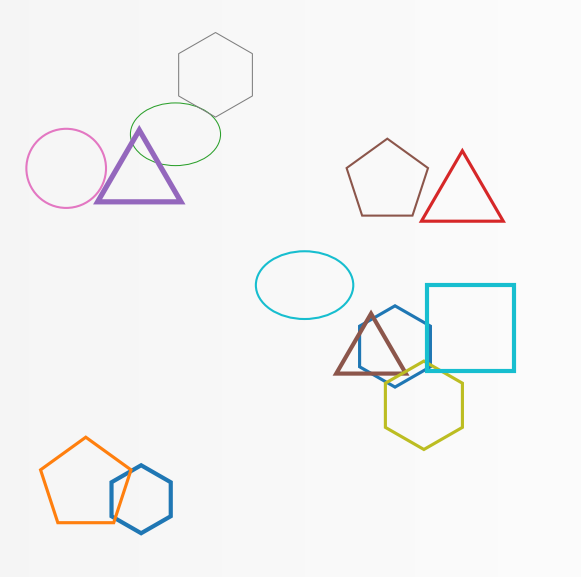[{"shape": "hexagon", "thickness": 2, "radius": 0.29, "center": [0.243, 0.135]}, {"shape": "hexagon", "thickness": 1.5, "radius": 0.35, "center": [0.68, 0.399]}, {"shape": "pentagon", "thickness": 1.5, "radius": 0.41, "center": [0.148, 0.16]}, {"shape": "oval", "thickness": 0.5, "radius": 0.39, "center": [0.302, 0.767]}, {"shape": "triangle", "thickness": 1.5, "radius": 0.41, "center": [0.795, 0.657]}, {"shape": "triangle", "thickness": 2.5, "radius": 0.41, "center": [0.24, 0.691]}, {"shape": "triangle", "thickness": 2, "radius": 0.35, "center": [0.638, 0.387]}, {"shape": "pentagon", "thickness": 1, "radius": 0.37, "center": [0.666, 0.685]}, {"shape": "circle", "thickness": 1, "radius": 0.34, "center": [0.114, 0.708]}, {"shape": "hexagon", "thickness": 0.5, "radius": 0.37, "center": [0.371, 0.87]}, {"shape": "hexagon", "thickness": 1.5, "radius": 0.38, "center": [0.729, 0.297]}, {"shape": "oval", "thickness": 1, "radius": 0.42, "center": [0.524, 0.505]}, {"shape": "square", "thickness": 2, "radius": 0.37, "center": [0.81, 0.431]}]